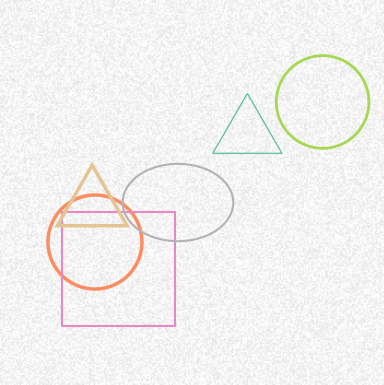[{"shape": "triangle", "thickness": 1, "radius": 0.52, "center": [0.642, 0.654]}, {"shape": "circle", "thickness": 2.5, "radius": 0.61, "center": [0.247, 0.371]}, {"shape": "square", "thickness": 1.5, "radius": 0.74, "center": [0.308, 0.301]}, {"shape": "circle", "thickness": 2, "radius": 0.6, "center": [0.838, 0.735]}, {"shape": "triangle", "thickness": 2.5, "radius": 0.52, "center": [0.239, 0.466]}, {"shape": "oval", "thickness": 1.5, "radius": 0.72, "center": [0.462, 0.474]}]